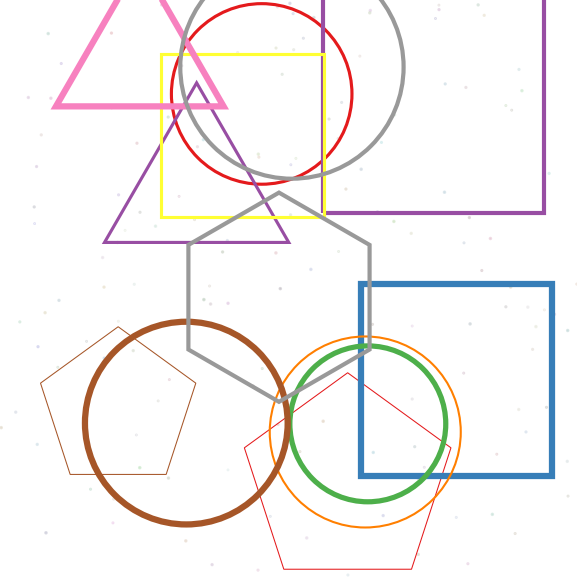[{"shape": "circle", "thickness": 1.5, "radius": 0.78, "center": [0.453, 0.836]}, {"shape": "pentagon", "thickness": 0.5, "radius": 0.94, "center": [0.602, 0.166]}, {"shape": "square", "thickness": 3, "radius": 0.83, "center": [0.791, 0.341]}, {"shape": "circle", "thickness": 2.5, "radius": 0.67, "center": [0.637, 0.265]}, {"shape": "square", "thickness": 2, "radius": 0.96, "center": [0.751, 0.821]}, {"shape": "triangle", "thickness": 1.5, "radius": 0.92, "center": [0.34, 0.671]}, {"shape": "circle", "thickness": 1, "radius": 0.83, "center": [0.632, 0.251]}, {"shape": "square", "thickness": 1.5, "radius": 0.71, "center": [0.42, 0.765]}, {"shape": "circle", "thickness": 3, "radius": 0.88, "center": [0.323, 0.267]}, {"shape": "pentagon", "thickness": 0.5, "radius": 0.71, "center": [0.205, 0.292]}, {"shape": "triangle", "thickness": 3, "radius": 0.84, "center": [0.242, 0.899]}, {"shape": "hexagon", "thickness": 2, "radius": 0.91, "center": [0.483, 0.484]}, {"shape": "circle", "thickness": 2, "radius": 0.97, "center": [0.506, 0.883]}]